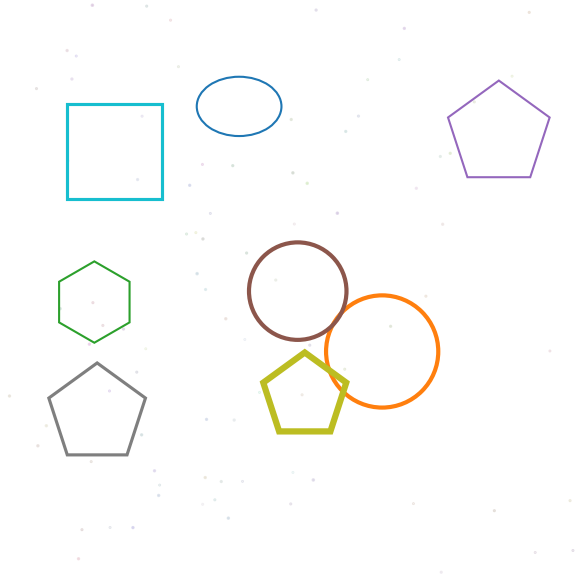[{"shape": "oval", "thickness": 1, "radius": 0.37, "center": [0.414, 0.815]}, {"shape": "circle", "thickness": 2, "radius": 0.49, "center": [0.662, 0.391]}, {"shape": "hexagon", "thickness": 1, "radius": 0.35, "center": [0.163, 0.476]}, {"shape": "pentagon", "thickness": 1, "radius": 0.46, "center": [0.864, 0.767]}, {"shape": "circle", "thickness": 2, "radius": 0.42, "center": [0.516, 0.495]}, {"shape": "pentagon", "thickness": 1.5, "radius": 0.44, "center": [0.168, 0.283]}, {"shape": "pentagon", "thickness": 3, "radius": 0.38, "center": [0.528, 0.313]}, {"shape": "square", "thickness": 1.5, "radius": 0.41, "center": [0.198, 0.737]}]